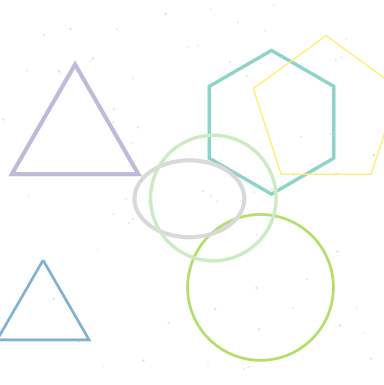[{"shape": "hexagon", "thickness": 2.5, "radius": 0.93, "center": [0.705, 0.682]}, {"shape": "triangle", "thickness": 3, "radius": 0.95, "center": [0.195, 0.643]}, {"shape": "triangle", "thickness": 2, "radius": 0.69, "center": [0.112, 0.186]}, {"shape": "circle", "thickness": 2, "radius": 0.95, "center": [0.677, 0.254]}, {"shape": "oval", "thickness": 3, "radius": 0.71, "center": [0.492, 0.484]}, {"shape": "circle", "thickness": 2.5, "radius": 0.82, "center": [0.554, 0.486]}, {"shape": "pentagon", "thickness": 1, "radius": 1.0, "center": [0.847, 0.708]}]